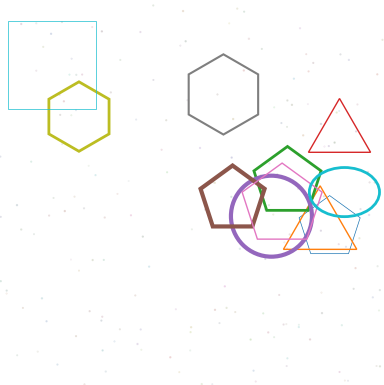[{"shape": "pentagon", "thickness": 0.5, "radius": 0.42, "center": [0.856, 0.409]}, {"shape": "triangle", "thickness": 1, "radius": 0.55, "center": [0.831, 0.407]}, {"shape": "pentagon", "thickness": 2, "radius": 0.46, "center": [0.747, 0.528]}, {"shape": "triangle", "thickness": 1, "radius": 0.47, "center": [0.882, 0.651]}, {"shape": "circle", "thickness": 3, "radius": 0.53, "center": [0.705, 0.438]}, {"shape": "pentagon", "thickness": 3, "radius": 0.44, "center": [0.604, 0.483]}, {"shape": "pentagon", "thickness": 1, "radius": 0.55, "center": [0.733, 0.467]}, {"shape": "hexagon", "thickness": 1.5, "radius": 0.52, "center": [0.58, 0.755]}, {"shape": "hexagon", "thickness": 2, "radius": 0.45, "center": [0.205, 0.697]}, {"shape": "oval", "thickness": 2, "radius": 0.46, "center": [0.895, 0.501]}, {"shape": "square", "thickness": 0.5, "radius": 0.58, "center": [0.135, 0.832]}]